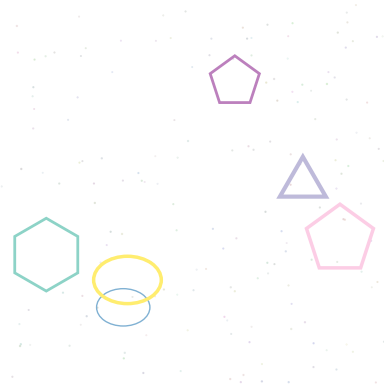[{"shape": "hexagon", "thickness": 2, "radius": 0.47, "center": [0.12, 0.339]}, {"shape": "triangle", "thickness": 3, "radius": 0.34, "center": [0.787, 0.524]}, {"shape": "oval", "thickness": 1, "radius": 0.35, "center": [0.32, 0.202]}, {"shape": "pentagon", "thickness": 2.5, "radius": 0.46, "center": [0.883, 0.378]}, {"shape": "pentagon", "thickness": 2, "radius": 0.34, "center": [0.61, 0.788]}, {"shape": "oval", "thickness": 2.5, "radius": 0.44, "center": [0.331, 0.273]}]